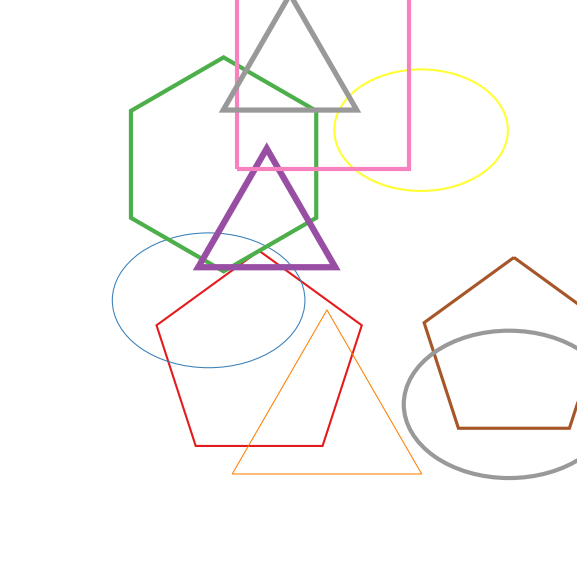[{"shape": "pentagon", "thickness": 1, "radius": 0.93, "center": [0.449, 0.378]}, {"shape": "oval", "thickness": 0.5, "radius": 0.83, "center": [0.361, 0.479]}, {"shape": "hexagon", "thickness": 2, "radius": 0.93, "center": [0.387, 0.715]}, {"shape": "triangle", "thickness": 3, "radius": 0.69, "center": [0.462, 0.605]}, {"shape": "triangle", "thickness": 0.5, "radius": 0.95, "center": [0.566, 0.273]}, {"shape": "oval", "thickness": 1, "radius": 0.75, "center": [0.729, 0.774]}, {"shape": "pentagon", "thickness": 1.5, "radius": 0.82, "center": [0.89, 0.39]}, {"shape": "square", "thickness": 2, "radius": 0.75, "center": [0.56, 0.856]}, {"shape": "oval", "thickness": 2, "radius": 0.91, "center": [0.881, 0.299]}, {"shape": "triangle", "thickness": 2.5, "radius": 0.67, "center": [0.502, 0.875]}]